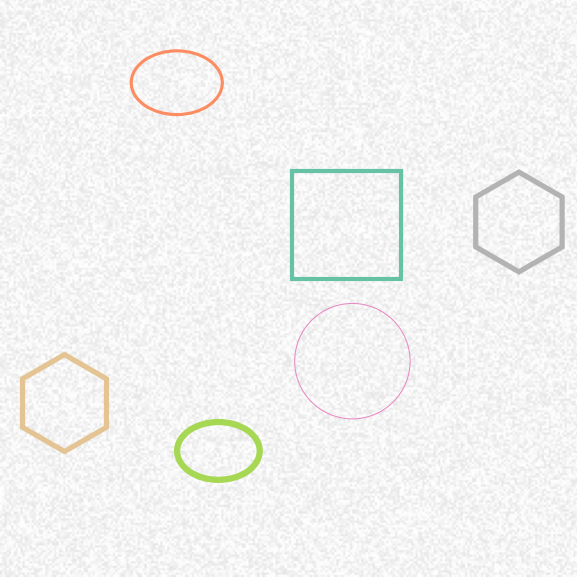[{"shape": "square", "thickness": 2, "radius": 0.47, "center": [0.6, 0.61]}, {"shape": "oval", "thickness": 1.5, "radius": 0.39, "center": [0.306, 0.856]}, {"shape": "circle", "thickness": 0.5, "radius": 0.5, "center": [0.61, 0.374]}, {"shape": "oval", "thickness": 3, "radius": 0.36, "center": [0.378, 0.218]}, {"shape": "hexagon", "thickness": 2.5, "radius": 0.42, "center": [0.112, 0.301]}, {"shape": "hexagon", "thickness": 2.5, "radius": 0.43, "center": [0.899, 0.615]}]